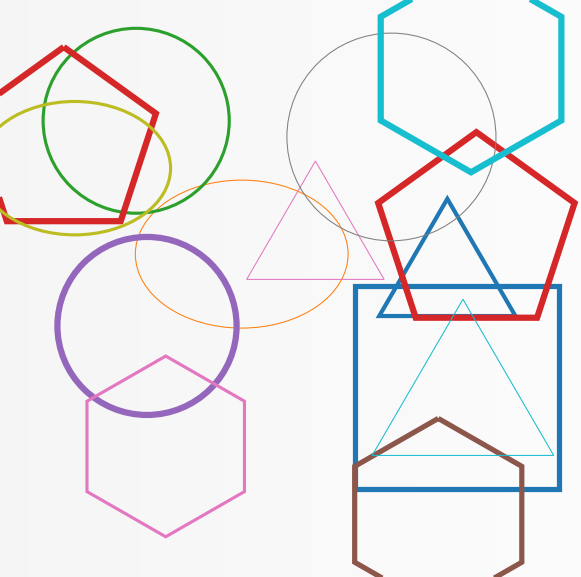[{"shape": "triangle", "thickness": 2, "radius": 0.68, "center": [0.77, 0.52]}, {"shape": "square", "thickness": 2.5, "radius": 0.88, "center": [0.787, 0.328]}, {"shape": "oval", "thickness": 0.5, "radius": 0.92, "center": [0.416, 0.559]}, {"shape": "circle", "thickness": 1.5, "radius": 0.8, "center": [0.234, 0.79]}, {"shape": "pentagon", "thickness": 3, "radius": 0.89, "center": [0.82, 0.593]}, {"shape": "pentagon", "thickness": 3, "radius": 0.83, "center": [0.11, 0.751]}, {"shape": "circle", "thickness": 3, "radius": 0.77, "center": [0.253, 0.435]}, {"shape": "hexagon", "thickness": 2.5, "radius": 0.83, "center": [0.754, 0.109]}, {"shape": "hexagon", "thickness": 1.5, "radius": 0.78, "center": [0.285, 0.226]}, {"shape": "triangle", "thickness": 0.5, "radius": 0.68, "center": [0.543, 0.584]}, {"shape": "circle", "thickness": 0.5, "radius": 0.9, "center": [0.673, 0.762]}, {"shape": "oval", "thickness": 1.5, "radius": 0.82, "center": [0.128, 0.708]}, {"shape": "triangle", "thickness": 0.5, "radius": 0.9, "center": [0.796, 0.301]}, {"shape": "hexagon", "thickness": 3, "radius": 0.9, "center": [0.81, 0.88]}]